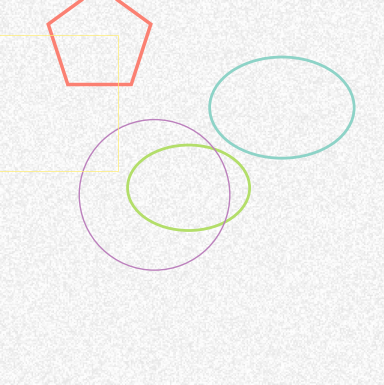[{"shape": "oval", "thickness": 2, "radius": 0.94, "center": [0.732, 0.72]}, {"shape": "pentagon", "thickness": 2.5, "radius": 0.7, "center": [0.258, 0.894]}, {"shape": "oval", "thickness": 2, "radius": 0.79, "center": [0.49, 0.512]}, {"shape": "circle", "thickness": 1, "radius": 0.98, "center": [0.401, 0.494]}, {"shape": "square", "thickness": 0.5, "radius": 0.88, "center": [0.132, 0.732]}]